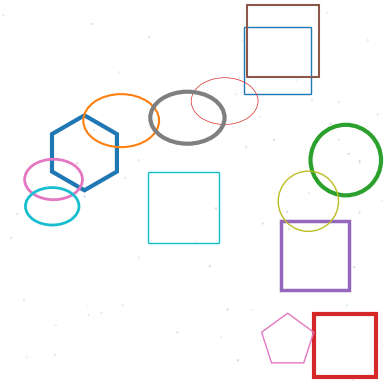[{"shape": "hexagon", "thickness": 3, "radius": 0.49, "center": [0.219, 0.603]}, {"shape": "square", "thickness": 1, "radius": 0.43, "center": [0.721, 0.843]}, {"shape": "oval", "thickness": 1.5, "radius": 0.49, "center": [0.315, 0.687]}, {"shape": "circle", "thickness": 3, "radius": 0.46, "center": [0.898, 0.584]}, {"shape": "oval", "thickness": 0.5, "radius": 0.43, "center": [0.583, 0.737]}, {"shape": "square", "thickness": 3, "radius": 0.41, "center": [0.896, 0.103]}, {"shape": "square", "thickness": 2.5, "radius": 0.45, "center": [0.818, 0.336]}, {"shape": "square", "thickness": 1.5, "radius": 0.47, "center": [0.736, 0.893]}, {"shape": "pentagon", "thickness": 1, "radius": 0.36, "center": [0.747, 0.115]}, {"shape": "oval", "thickness": 2, "radius": 0.38, "center": [0.139, 0.534]}, {"shape": "oval", "thickness": 3, "radius": 0.48, "center": [0.487, 0.694]}, {"shape": "circle", "thickness": 1, "radius": 0.39, "center": [0.801, 0.477]}, {"shape": "square", "thickness": 1, "radius": 0.46, "center": [0.478, 0.462]}, {"shape": "oval", "thickness": 2, "radius": 0.35, "center": [0.136, 0.464]}]